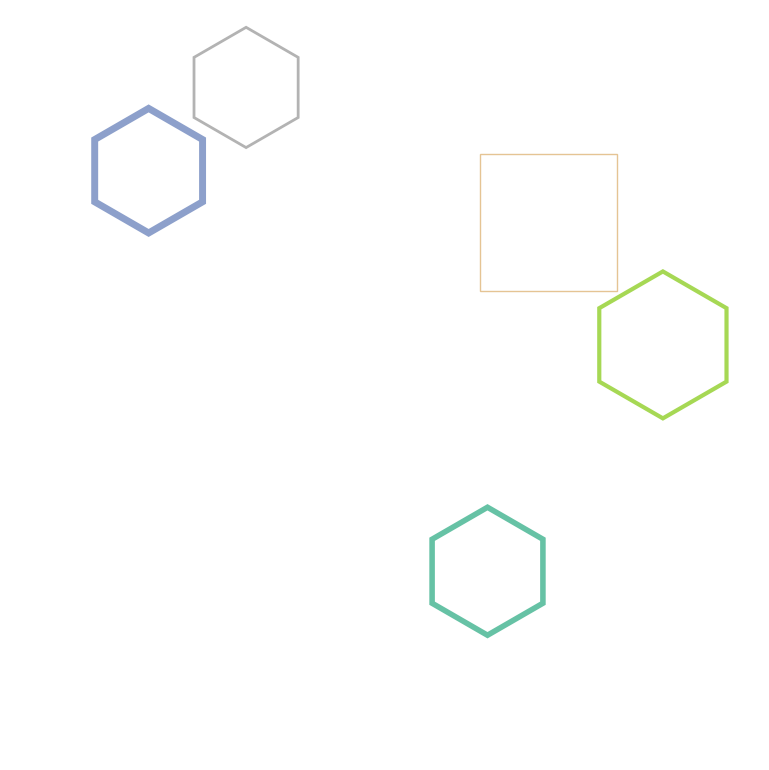[{"shape": "hexagon", "thickness": 2, "radius": 0.42, "center": [0.633, 0.258]}, {"shape": "hexagon", "thickness": 2.5, "radius": 0.4, "center": [0.193, 0.778]}, {"shape": "hexagon", "thickness": 1.5, "radius": 0.48, "center": [0.861, 0.552]}, {"shape": "square", "thickness": 0.5, "radius": 0.44, "center": [0.712, 0.711]}, {"shape": "hexagon", "thickness": 1, "radius": 0.39, "center": [0.32, 0.886]}]